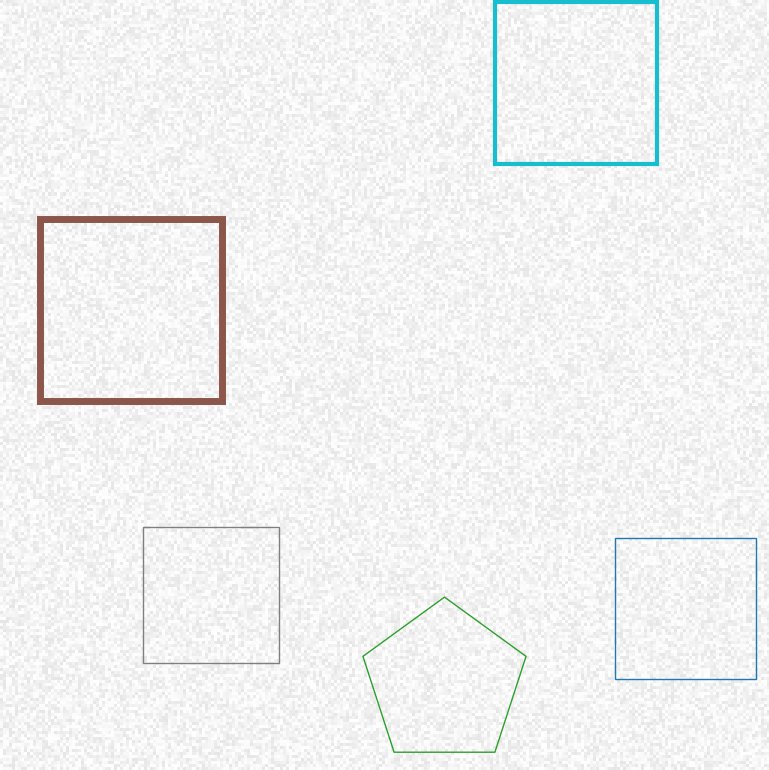[{"shape": "square", "thickness": 0.5, "radius": 0.46, "center": [0.89, 0.209]}, {"shape": "pentagon", "thickness": 0.5, "radius": 0.56, "center": [0.577, 0.113]}, {"shape": "square", "thickness": 2.5, "radius": 0.59, "center": [0.17, 0.598]}, {"shape": "square", "thickness": 0.5, "radius": 0.44, "center": [0.274, 0.227]}, {"shape": "square", "thickness": 1.5, "radius": 0.53, "center": [0.748, 0.892]}]